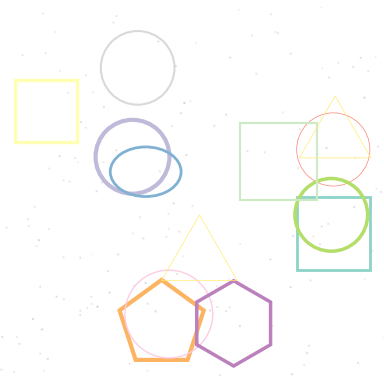[{"shape": "square", "thickness": 2, "radius": 0.47, "center": [0.866, 0.393]}, {"shape": "square", "thickness": 2.5, "radius": 0.4, "center": [0.12, 0.711]}, {"shape": "circle", "thickness": 3, "radius": 0.48, "center": [0.344, 0.593]}, {"shape": "circle", "thickness": 0.5, "radius": 0.48, "center": [0.866, 0.612]}, {"shape": "oval", "thickness": 2, "radius": 0.46, "center": [0.378, 0.554]}, {"shape": "pentagon", "thickness": 3, "radius": 0.57, "center": [0.42, 0.158]}, {"shape": "circle", "thickness": 2.5, "radius": 0.47, "center": [0.86, 0.442]}, {"shape": "circle", "thickness": 1, "radius": 0.57, "center": [0.439, 0.184]}, {"shape": "circle", "thickness": 1.5, "radius": 0.48, "center": [0.358, 0.824]}, {"shape": "hexagon", "thickness": 2.5, "radius": 0.55, "center": [0.607, 0.16]}, {"shape": "square", "thickness": 1.5, "radius": 0.5, "center": [0.723, 0.581]}, {"shape": "triangle", "thickness": 0.5, "radius": 0.54, "center": [0.87, 0.644]}, {"shape": "triangle", "thickness": 0.5, "radius": 0.57, "center": [0.518, 0.328]}]